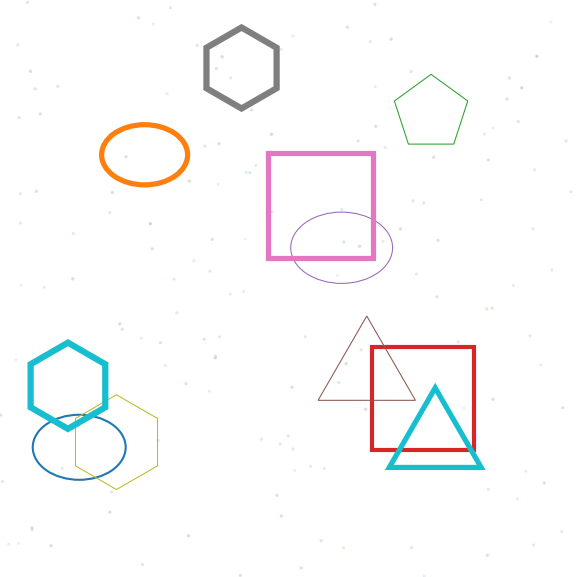[{"shape": "oval", "thickness": 1, "radius": 0.4, "center": [0.137, 0.225]}, {"shape": "oval", "thickness": 2.5, "radius": 0.37, "center": [0.25, 0.731]}, {"shape": "pentagon", "thickness": 0.5, "radius": 0.33, "center": [0.746, 0.804]}, {"shape": "square", "thickness": 2, "radius": 0.44, "center": [0.733, 0.31]}, {"shape": "oval", "thickness": 0.5, "radius": 0.44, "center": [0.592, 0.57]}, {"shape": "triangle", "thickness": 0.5, "radius": 0.49, "center": [0.635, 0.355]}, {"shape": "square", "thickness": 2.5, "radius": 0.45, "center": [0.555, 0.643]}, {"shape": "hexagon", "thickness": 3, "radius": 0.35, "center": [0.418, 0.881]}, {"shape": "hexagon", "thickness": 0.5, "radius": 0.41, "center": [0.202, 0.234]}, {"shape": "hexagon", "thickness": 3, "radius": 0.37, "center": [0.118, 0.331]}, {"shape": "triangle", "thickness": 2.5, "radius": 0.46, "center": [0.754, 0.236]}]